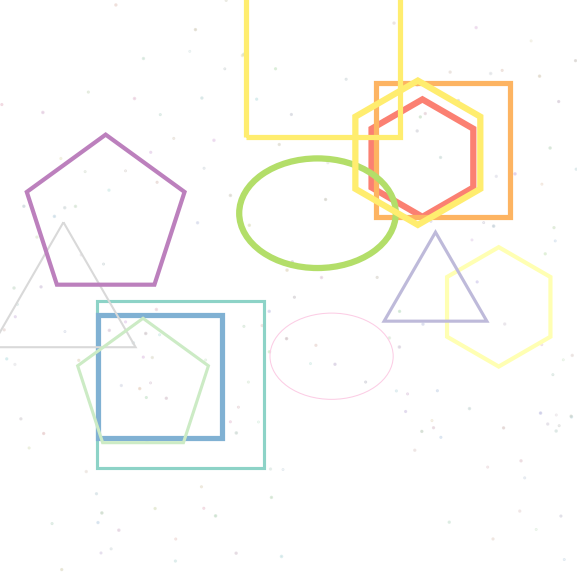[{"shape": "square", "thickness": 1.5, "radius": 0.72, "center": [0.312, 0.334]}, {"shape": "hexagon", "thickness": 2, "radius": 0.52, "center": [0.864, 0.468]}, {"shape": "triangle", "thickness": 1.5, "radius": 0.51, "center": [0.754, 0.494]}, {"shape": "hexagon", "thickness": 3, "radius": 0.51, "center": [0.731, 0.725]}, {"shape": "square", "thickness": 2.5, "radius": 0.54, "center": [0.277, 0.347]}, {"shape": "square", "thickness": 2.5, "radius": 0.58, "center": [0.768, 0.739]}, {"shape": "oval", "thickness": 3, "radius": 0.68, "center": [0.55, 0.63]}, {"shape": "oval", "thickness": 0.5, "radius": 0.53, "center": [0.574, 0.382]}, {"shape": "triangle", "thickness": 1, "radius": 0.72, "center": [0.11, 0.47]}, {"shape": "pentagon", "thickness": 2, "radius": 0.72, "center": [0.183, 0.622]}, {"shape": "pentagon", "thickness": 1.5, "radius": 0.6, "center": [0.248, 0.329]}, {"shape": "hexagon", "thickness": 3, "radius": 0.62, "center": [0.724, 0.735]}, {"shape": "square", "thickness": 2.5, "radius": 0.67, "center": [0.559, 0.895]}]